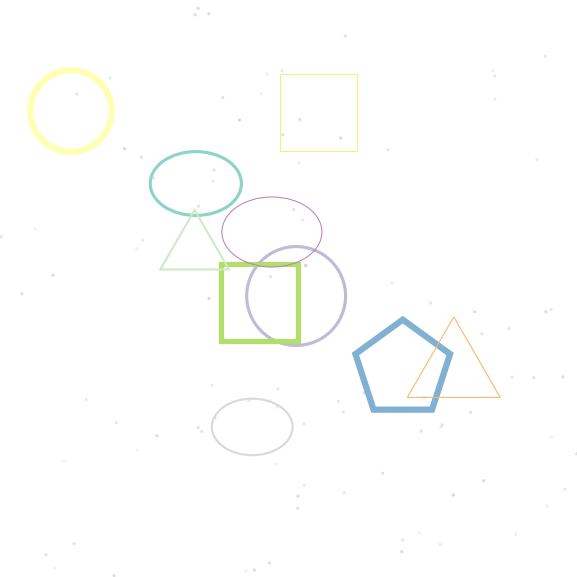[{"shape": "oval", "thickness": 1.5, "radius": 0.39, "center": [0.339, 0.681]}, {"shape": "circle", "thickness": 3, "radius": 0.35, "center": [0.123, 0.807]}, {"shape": "circle", "thickness": 1.5, "radius": 0.43, "center": [0.513, 0.487]}, {"shape": "pentagon", "thickness": 3, "radius": 0.43, "center": [0.697, 0.359]}, {"shape": "triangle", "thickness": 0.5, "radius": 0.46, "center": [0.786, 0.357]}, {"shape": "square", "thickness": 2.5, "radius": 0.33, "center": [0.45, 0.475]}, {"shape": "oval", "thickness": 1, "radius": 0.35, "center": [0.437, 0.26]}, {"shape": "oval", "thickness": 0.5, "radius": 0.43, "center": [0.471, 0.597]}, {"shape": "triangle", "thickness": 1, "radius": 0.34, "center": [0.337, 0.567]}, {"shape": "square", "thickness": 0.5, "radius": 0.33, "center": [0.552, 0.804]}]